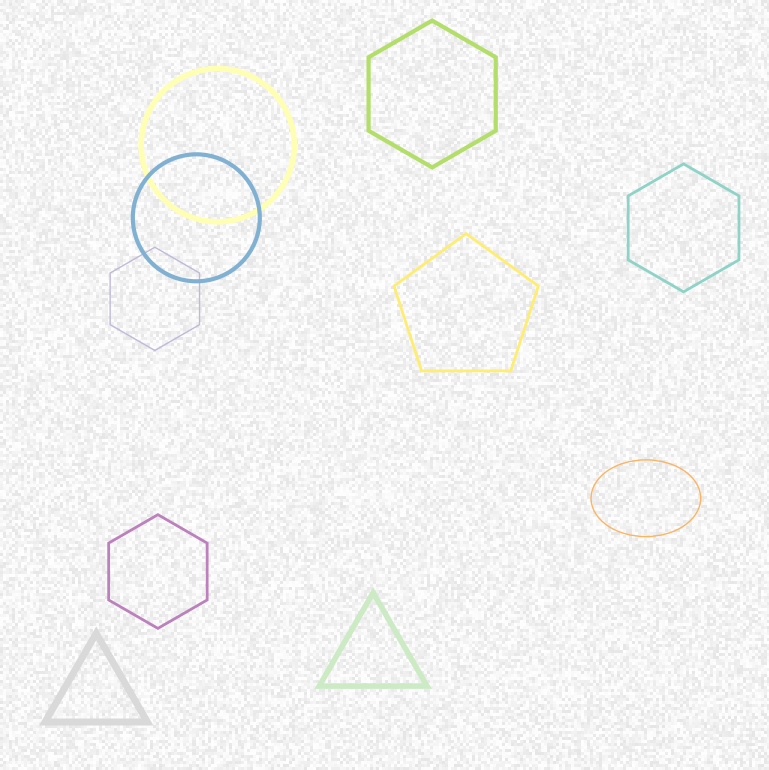[{"shape": "hexagon", "thickness": 1, "radius": 0.42, "center": [0.888, 0.704]}, {"shape": "circle", "thickness": 2, "radius": 0.5, "center": [0.283, 0.811]}, {"shape": "hexagon", "thickness": 0.5, "radius": 0.34, "center": [0.201, 0.612]}, {"shape": "circle", "thickness": 1.5, "radius": 0.41, "center": [0.255, 0.717]}, {"shape": "oval", "thickness": 0.5, "radius": 0.36, "center": [0.839, 0.353]}, {"shape": "hexagon", "thickness": 1.5, "radius": 0.48, "center": [0.561, 0.878]}, {"shape": "triangle", "thickness": 2.5, "radius": 0.38, "center": [0.125, 0.101]}, {"shape": "hexagon", "thickness": 1, "radius": 0.37, "center": [0.205, 0.258]}, {"shape": "triangle", "thickness": 2, "radius": 0.4, "center": [0.485, 0.149]}, {"shape": "pentagon", "thickness": 1, "radius": 0.49, "center": [0.605, 0.598]}]